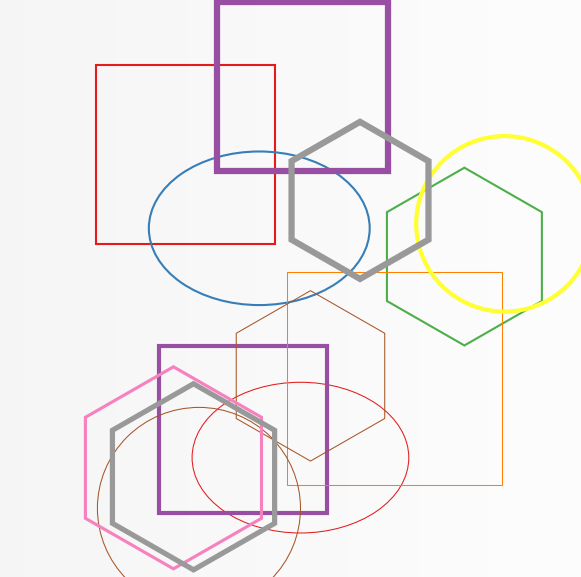[{"shape": "oval", "thickness": 0.5, "radius": 0.93, "center": [0.517, 0.207]}, {"shape": "square", "thickness": 1, "radius": 0.77, "center": [0.319, 0.731]}, {"shape": "oval", "thickness": 1, "radius": 0.95, "center": [0.446, 0.604]}, {"shape": "hexagon", "thickness": 1, "radius": 0.77, "center": [0.799, 0.555]}, {"shape": "square", "thickness": 2, "radius": 0.72, "center": [0.418, 0.255]}, {"shape": "square", "thickness": 3, "radius": 0.73, "center": [0.52, 0.849]}, {"shape": "square", "thickness": 0.5, "radius": 0.92, "center": [0.679, 0.343]}, {"shape": "circle", "thickness": 2, "radius": 0.76, "center": [0.868, 0.612]}, {"shape": "hexagon", "thickness": 0.5, "radius": 0.74, "center": [0.534, 0.348]}, {"shape": "circle", "thickness": 0.5, "radius": 0.87, "center": [0.342, 0.119]}, {"shape": "hexagon", "thickness": 1.5, "radius": 0.87, "center": [0.298, 0.189]}, {"shape": "hexagon", "thickness": 2.5, "radius": 0.81, "center": [0.333, 0.174]}, {"shape": "hexagon", "thickness": 3, "radius": 0.68, "center": [0.619, 0.652]}]